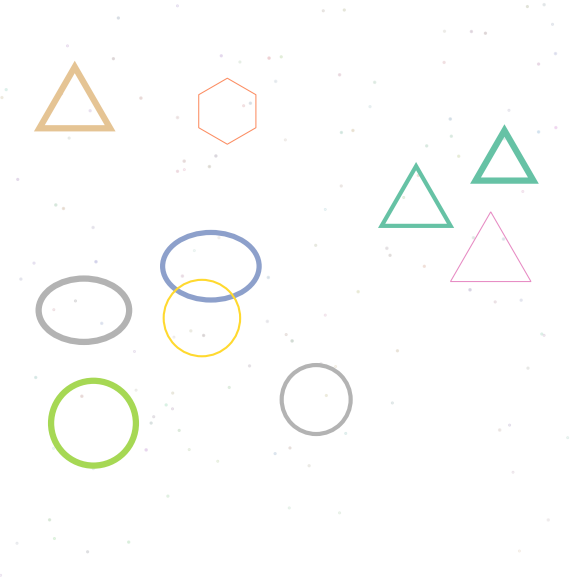[{"shape": "triangle", "thickness": 3, "radius": 0.29, "center": [0.874, 0.715]}, {"shape": "triangle", "thickness": 2, "radius": 0.34, "center": [0.721, 0.643]}, {"shape": "hexagon", "thickness": 0.5, "radius": 0.29, "center": [0.394, 0.807]}, {"shape": "oval", "thickness": 2.5, "radius": 0.42, "center": [0.365, 0.538]}, {"shape": "triangle", "thickness": 0.5, "radius": 0.4, "center": [0.85, 0.552]}, {"shape": "circle", "thickness": 3, "radius": 0.37, "center": [0.162, 0.266]}, {"shape": "circle", "thickness": 1, "radius": 0.33, "center": [0.35, 0.448]}, {"shape": "triangle", "thickness": 3, "radius": 0.35, "center": [0.129, 0.812]}, {"shape": "circle", "thickness": 2, "radius": 0.3, "center": [0.547, 0.307]}, {"shape": "oval", "thickness": 3, "radius": 0.39, "center": [0.145, 0.462]}]